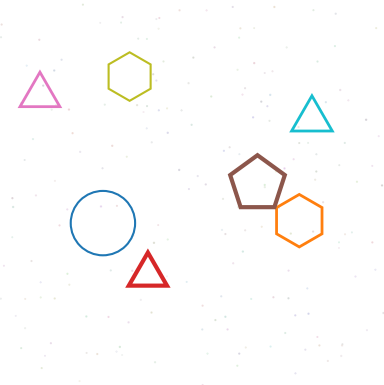[{"shape": "circle", "thickness": 1.5, "radius": 0.42, "center": [0.267, 0.42]}, {"shape": "hexagon", "thickness": 2, "radius": 0.34, "center": [0.777, 0.427]}, {"shape": "triangle", "thickness": 3, "radius": 0.29, "center": [0.384, 0.287]}, {"shape": "pentagon", "thickness": 3, "radius": 0.37, "center": [0.669, 0.522]}, {"shape": "triangle", "thickness": 2, "radius": 0.3, "center": [0.104, 0.753]}, {"shape": "hexagon", "thickness": 1.5, "radius": 0.32, "center": [0.337, 0.801]}, {"shape": "triangle", "thickness": 2, "radius": 0.31, "center": [0.81, 0.69]}]